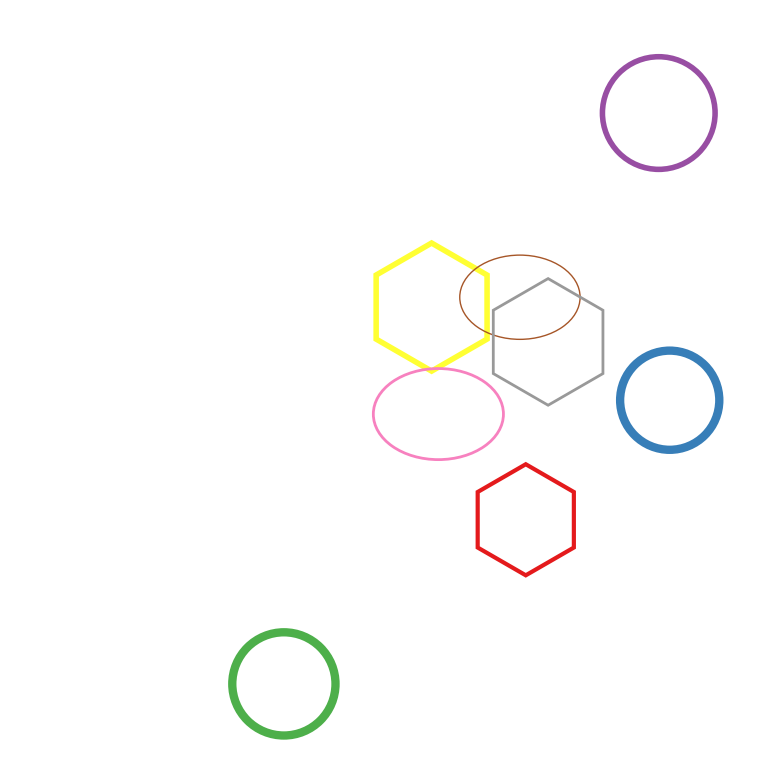[{"shape": "hexagon", "thickness": 1.5, "radius": 0.36, "center": [0.683, 0.325]}, {"shape": "circle", "thickness": 3, "radius": 0.32, "center": [0.87, 0.48]}, {"shape": "circle", "thickness": 3, "radius": 0.34, "center": [0.369, 0.112]}, {"shape": "circle", "thickness": 2, "radius": 0.37, "center": [0.856, 0.853]}, {"shape": "hexagon", "thickness": 2, "radius": 0.42, "center": [0.561, 0.601]}, {"shape": "oval", "thickness": 0.5, "radius": 0.39, "center": [0.675, 0.614]}, {"shape": "oval", "thickness": 1, "radius": 0.42, "center": [0.569, 0.462]}, {"shape": "hexagon", "thickness": 1, "radius": 0.41, "center": [0.712, 0.556]}]